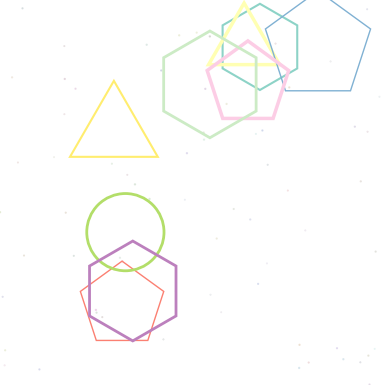[{"shape": "hexagon", "thickness": 1.5, "radius": 0.56, "center": [0.675, 0.878]}, {"shape": "triangle", "thickness": 2.5, "radius": 0.53, "center": [0.634, 0.885]}, {"shape": "pentagon", "thickness": 1, "radius": 0.57, "center": [0.317, 0.208]}, {"shape": "pentagon", "thickness": 1, "radius": 0.72, "center": [0.826, 0.88]}, {"shape": "circle", "thickness": 2, "radius": 0.5, "center": [0.326, 0.397]}, {"shape": "pentagon", "thickness": 2.5, "radius": 0.56, "center": [0.644, 0.782]}, {"shape": "hexagon", "thickness": 2, "radius": 0.65, "center": [0.345, 0.244]}, {"shape": "hexagon", "thickness": 2, "radius": 0.69, "center": [0.545, 0.781]}, {"shape": "triangle", "thickness": 1.5, "radius": 0.66, "center": [0.296, 0.658]}]